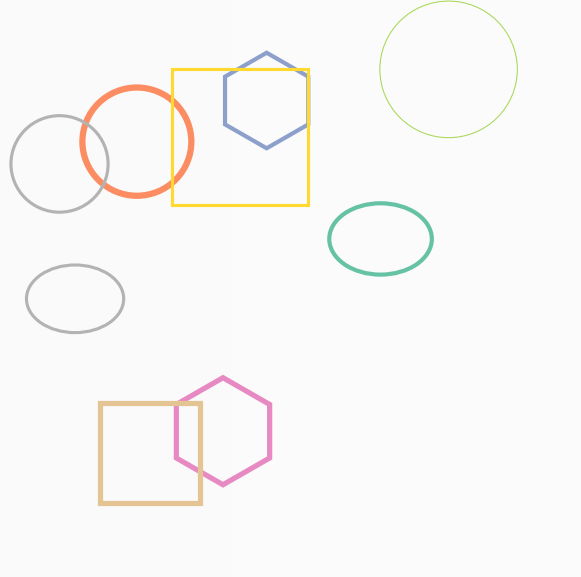[{"shape": "oval", "thickness": 2, "radius": 0.44, "center": [0.655, 0.585]}, {"shape": "circle", "thickness": 3, "radius": 0.47, "center": [0.235, 0.754]}, {"shape": "hexagon", "thickness": 2, "radius": 0.41, "center": [0.459, 0.825]}, {"shape": "hexagon", "thickness": 2.5, "radius": 0.46, "center": [0.384, 0.252]}, {"shape": "circle", "thickness": 0.5, "radius": 0.59, "center": [0.772, 0.879]}, {"shape": "square", "thickness": 1.5, "radius": 0.59, "center": [0.413, 0.762]}, {"shape": "square", "thickness": 2.5, "radius": 0.43, "center": [0.258, 0.215]}, {"shape": "circle", "thickness": 1.5, "radius": 0.42, "center": [0.102, 0.715]}, {"shape": "oval", "thickness": 1.5, "radius": 0.42, "center": [0.129, 0.482]}]